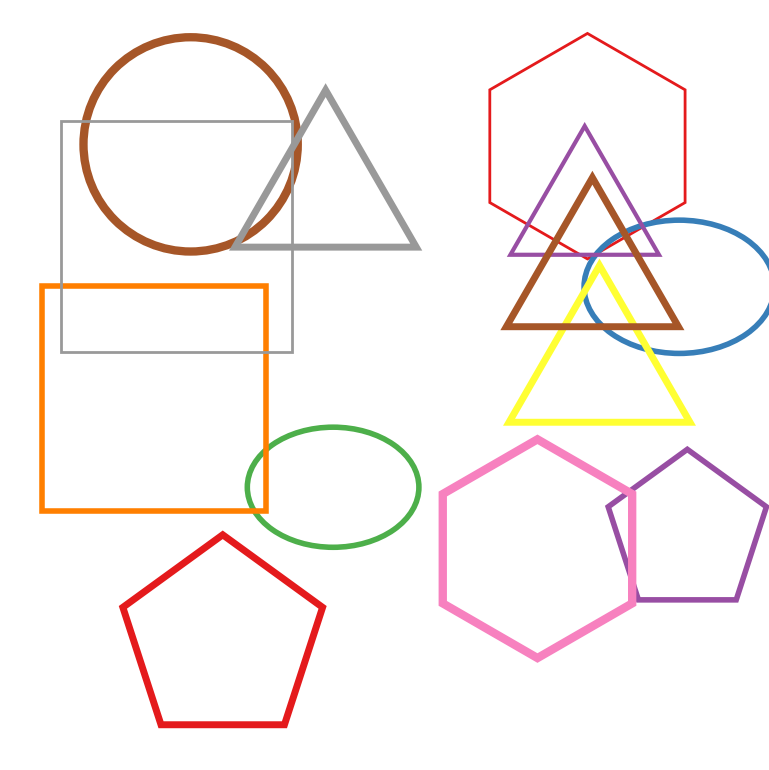[{"shape": "pentagon", "thickness": 2.5, "radius": 0.68, "center": [0.289, 0.169]}, {"shape": "hexagon", "thickness": 1, "radius": 0.73, "center": [0.763, 0.81]}, {"shape": "oval", "thickness": 2, "radius": 0.62, "center": [0.882, 0.628]}, {"shape": "oval", "thickness": 2, "radius": 0.56, "center": [0.433, 0.367]}, {"shape": "pentagon", "thickness": 2, "radius": 0.54, "center": [0.893, 0.308]}, {"shape": "triangle", "thickness": 1.5, "radius": 0.56, "center": [0.759, 0.725]}, {"shape": "square", "thickness": 2, "radius": 0.73, "center": [0.2, 0.483]}, {"shape": "triangle", "thickness": 2.5, "radius": 0.68, "center": [0.779, 0.519]}, {"shape": "triangle", "thickness": 2.5, "radius": 0.65, "center": [0.769, 0.64]}, {"shape": "circle", "thickness": 3, "radius": 0.7, "center": [0.248, 0.812]}, {"shape": "hexagon", "thickness": 3, "radius": 0.71, "center": [0.698, 0.287]}, {"shape": "triangle", "thickness": 2.5, "radius": 0.68, "center": [0.423, 0.747]}, {"shape": "square", "thickness": 1, "radius": 0.75, "center": [0.23, 0.692]}]